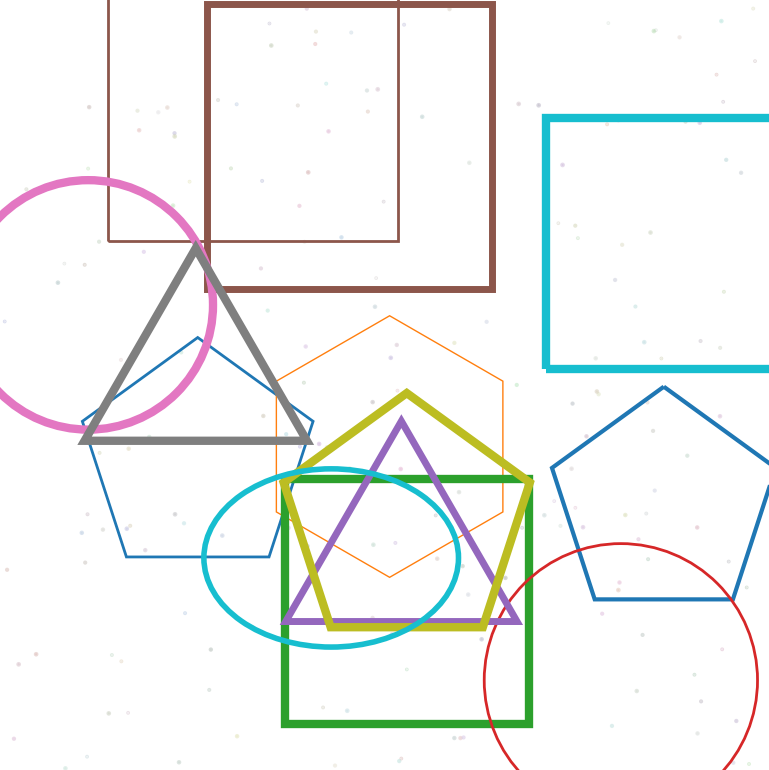[{"shape": "pentagon", "thickness": 1, "radius": 0.79, "center": [0.257, 0.404]}, {"shape": "pentagon", "thickness": 1.5, "radius": 0.76, "center": [0.862, 0.345]}, {"shape": "hexagon", "thickness": 0.5, "radius": 0.85, "center": [0.506, 0.42]}, {"shape": "square", "thickness": 3, "radius": 0.79, "center": [0.528, 0.219]}, {"shape": "circle", "thickness": 1, "radius": 0.89, "center": [0.806, 0.117]}, {"shape": "triangle", "thickness": 2.5, "radius": 0.87, "center": [0.521, 0.28]}, {"shape": "square", "thickness": 1, "radius": 0.94, "center": [0.329, 0.875]}, {"shape": "square", "thickness": 2.5, "radius": 0.93, "center": [0.454, 0.81]}, {"shape": "circle", "thickness": 3, "radius": 0.81, "center": [0.115, 0.604]}, {"shape": "triangle", "thickness": 3, "radius": 0.83, "center": [0.254, 0.511]}, {"shape": "pentagon", "thickness": 3, "radius": 0.84, "center": [0.528, 0.321]}, {"shape": "square", "thickness": 3, "radius": 0.81, "center": [0.871, 0.684]}, {"shape": "oval", "thickness": 2, "radius": 0.83, "center": [0.43, 0.275]}]